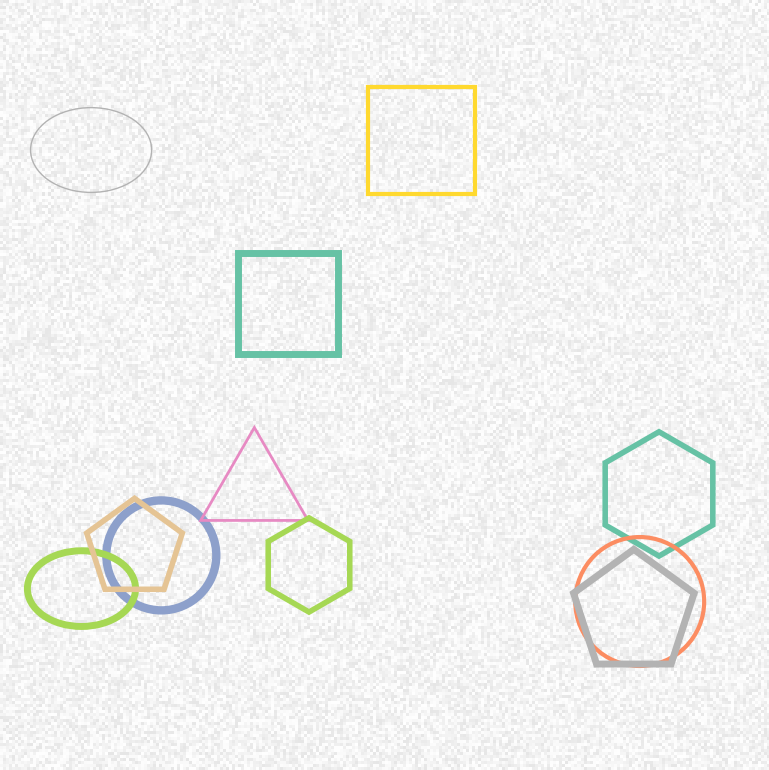[{"shape": "square", "thickness": 2.5, "radius": 0.33, "center": [0.374, 0.606]}, {"shape": "hexagon", "thickness": 2, "radius": 0.4, "center": [0.856, 0.359]}, {"shape": "circle", "thickness": 1.5, "radius": 0.42, "center": [0.831, 0.219]}, {"shape": "circle", "thickness": 3, "radius": 0.36, "center": [0.21, 0.279]}, {"shape": "triangle", "thickness": 1, "radius": 0.4, "center": [0.33, 0.364]}, {"shape": "oval", "thickness": 2.5, "radius": 0.35, "center": [0.106, 0.236]}, {"shape": "hexagon", "thickness": 2, "radius": 0.31, "center": [0.401, 0.266]}, {"shape": "square", "thickness": 1.5, "radius": 0.35, "center": [0.548, 0.817]}, {"shape": "pentagon", "thickness": 2, "radius": 0.33, "center": [0.175, 0.287]}, {"shape": "oval", "thickness": 0.5, "radius": 0.39, "center": [0.118, 0.805]}, {"shape": "pentagon", "thickness": 2.5, "radius": 0.41, "center": [0.823, 0.204]}]